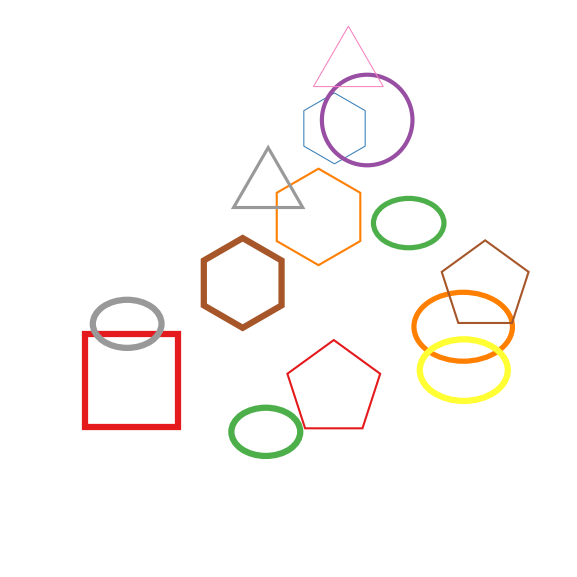[{"shape": "square", "thickness": 3, "radius": 0.4, "center": [0.227, 0.341]}, {"shape": "pentagon", "thickness": 1, "radius": 0.42, "center": [0.578, 0.326]}, {"shape": "hexagon", "thickness": 0.5, "radius": 0.31, "center": [0.579, 0.777]}, {"shape": "oval", "thickness": 2.5, "radius": 0.31, "center": [0.708, 0.613]}, {"shape": "oval", "thickness": 3, "radius": 0.3, "center": [0.46, 0.251]}, {"shape": "circle", "thickness": 2, "radius": 0.39, "center": [0.636, 0.791]}, {"shape": "oval", "thickness": 2.5, "radius": 0.43, "center": [0.802, 0.433]}, {"shape": "hexagon", "thickness": 1, "radius": 0.42, "center": [0.552, 0.624]}, {"shape": "oval", "thickness": 3, "radius": 0.38, "center": [0.803, 0.358]}, {"shape": "pentagon", "thickness": 1, "radius": 0.4, "center": [0.84, 0.504]}, {"shape": "hexagon", "thickness": 3, "radius": 0.39, "center": [0.42, 0.509]}, {"shape": "triangle", "thickness": 0.5, "radius": 0.35, "center": [0.603, 0.884]}, {"shape": "triangle", "thickness": 1.5, "radius": 0.35, "center": [0.464, 0.674]}, {"shape": "oval", "thickness": 3, "radius": 0.3, "center": [0.22, 0.438]}]